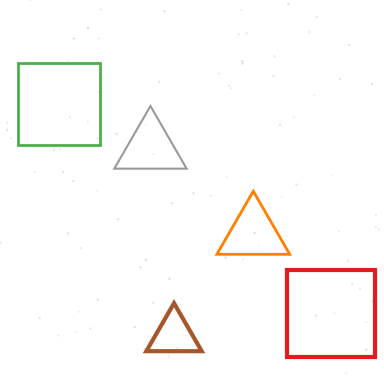[{"shape": "square", "thickness": 3, "radius": 0.57, "center": [0.86, 0.186]}, {"shape": "square", "thickness": 2, "radius": 0.54, "center": [0.153, 0.73]}, {"shape": "triangle", "thickness": 2, "radius": 0.55, "center": [0.658, 0.394]}, {"shape": "triangle", "thickness": 3, "radius": 0.42, "center": [0.452, 0.129]}, {"shape": "triangle", "thickness": 1.5, "radius": 0.54, "center": [0.391, 0.616]}]